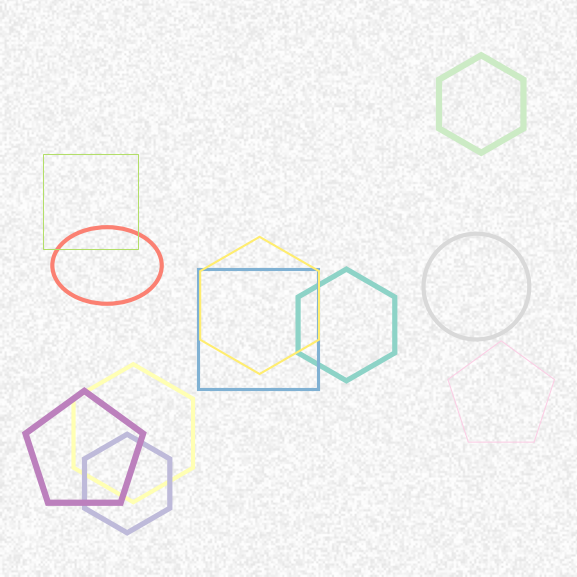[{"shape": "hexagon", "thickness": 2.5, "radius": 0.48, "center": [0.6, 0.436]}, {"shape": "hexagon", "thickness": 2, "radius": 0.6, "center": [0.231, 0.249]}, {"shape": "hexagon", "thickness": 2.5, "radius": 0.43, "center": [0.22, 0.162]}, {"shape": "oval", "thickness": 2, "radius": 0.47, "center": [0.185, 0.539]}, {"shape": "square", "thickness": 1.5, "radius": 0.52, "center": [0.448, 0.429]}, {"shape": "square", "thickness": 0.5, "radius": 0.41, "center": [0.157, 0.65]}, {"shape": "pentagon", "thickness": 0.5, "radius": 0.48, "center": [0.868, 0.312]}, {"shape": "circle", "thickness": 2, "radius": 0.46, "center": [0.825, 0.503]}, {"shape": "pentagon", "thickness": 3, "radius": 0.54, "center": [0.146, 0.215]}, {"shape": "hexagon", "thickness": 3, "radius": 0.42, "center": [0.833, 0.819]}, {"shape": "hexagon", "thickness": 1, "radius": 0.59, "center": [0.449, 0.47]}]